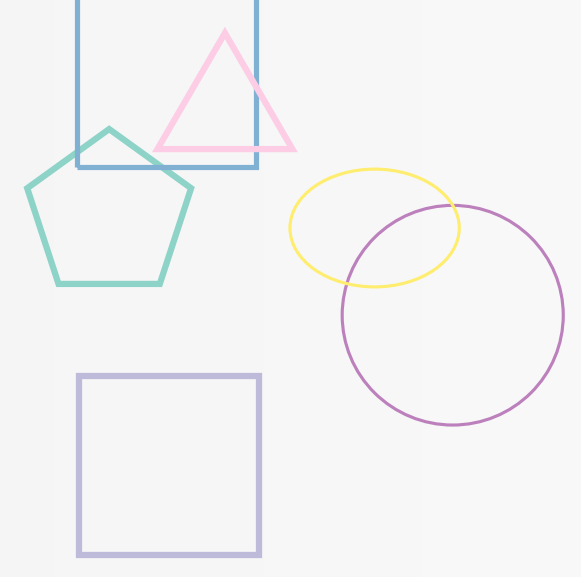[{"shape": "pentagon", "thickness": 3, "radius": 0.74, "center": [0.188, 0.627]}, {"shape": "square", "thickness": 3, "radius": 0.77, "center": [0.291, 0.193]}, {"shape": "square", "thickness": 2.5, "radius": 0.77, "center": [0.287, 0.863]}, {"shape": "triangle", "thickness": 3, "radius": 0.67, "center": [0.387, 0.808]}, {"shape": "circle", "thickness": 1.5, "radius": 0.95, "center": [0.779, 0.453]}, {"shape": "oval", "thickness": 1.5, "radius": 0.73, "center": [0.644, 0.604]}]